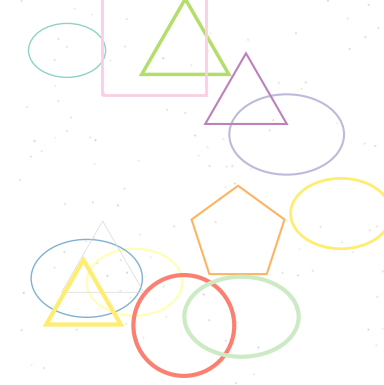[{"shape": "oval", "thickness": 1, "radius": 0.5, "center": [0.174, 0.869]}, {"shape": "oval", "thickness": 1.5, "radius": 0.62, "center": [0.349, 0.267]}, {"shape": "oval", "thickness": 1.5, "radius": 0.75, "center": [0.745, 0.651]}, {"shape": "circle", "thickness": 3, "radius": 0.65, "center": [0.477, 0.155]}, {"shape": "oval", "thickness": 1, "radius": 0.72, "center": [0.225, 0.277]}, {"shape": "pentagon", "thickness": 1.5, "radius": 0.63, "center": [0.618, 0.391]}, {"shape": "triangle", "thickness": 2.5, "radius": 0.65, "center": [0.481, 0.872]}, {"shape": "square", "thickness": 2, "radius": 0.67, "center": [0.401, 0.888]}, {"shape": "triangle", "thickness": 0.5, "radius": 0.62, "center": [0.267, 0.303]}, {"shape": "triangle", "thickness": 1.5, "radius": 0.61, "center": [0.639, 0.739]}, {"shape": "oval", "thickness": 3, "radius": 0.74, "center": [0.627, 0.177]}, {"shape": "oval", "thickness": 2, "radius": 0.65, "center": [0.886, 0.445]}, {"shape": "triangle", "thickness": 3, "radius": 0.56, "center": [0.217, 0.213]}]